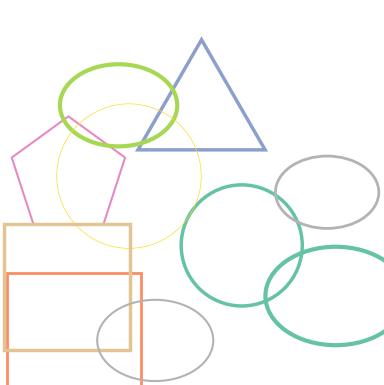[{"shape": "oval", "thickness": 3, "radius": 0.91, "center": [0.872, 0.231]}, {"shape": "circle", "thickness": 2.5, "radius": 0.79, "center": [0.628, 0.363]}, {"shape": "square", "thickness": 2, "radius": 0.87, "center": [0.193, 0.117]}, {"shape": "triangle", "thickness": 2.5, "radius": 0.95, "center": [0.523, 0.706]}, {"shape": "pentagon", "thickness": 1.5, "radius": 0.77, "center": [0.178, 0.543]}, {"shape": "oval", "thickness": 3, "radius": 0.76, "center": [0.308, 0.726]}, {"shape": "circle", "thickness": 0.5, "radius": 0.94, "center": [0.335, 0.543]}, {"shape": "square", "thickness": 2.5, "radius": 0.82, "center": [0.174, 0.255]}, {"shape": "oval", "thickness": 2, "radius": 0.67, "center": [0.85, 0.501]}, {"shape": "oval", "thickness": 1.5, "radius": 0.75, "center": [0.403, 0.116]}]